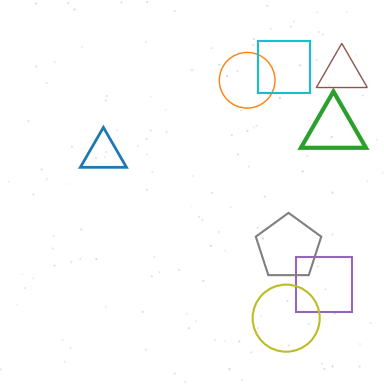[{"shape": "triangle", "thickness": 2, "radius": 0.35, "center": [0.269, 0.6]}, {"shape": "circle", "thickness": 1, "radius": 0.36, "center": [0.642, 0.791]}, {"shape": "triangle", "thickness": 3, "radius": 0.49, "center": [0.866, 0.665]}, {"shape": "square", "thickness": 1.5, "radius": 0.36, "center": [0.842, 0.261]}, {"shape": "triangle", "thickness": 1, "radius": 0.38, "center": [0.888, 0.811]}, {"shape": "pentagon", "thickness": 1.5, "radius": 0.45, "center": [0.749, 0.358]}, {"shape": "circle", "thickness": 1.5, "radius": 0.44, "center": [0.743, 0.174]}, {"shape": "square", "thickness": 1.5, "radius": 0.34, "center": [0.738, 0.826]}]